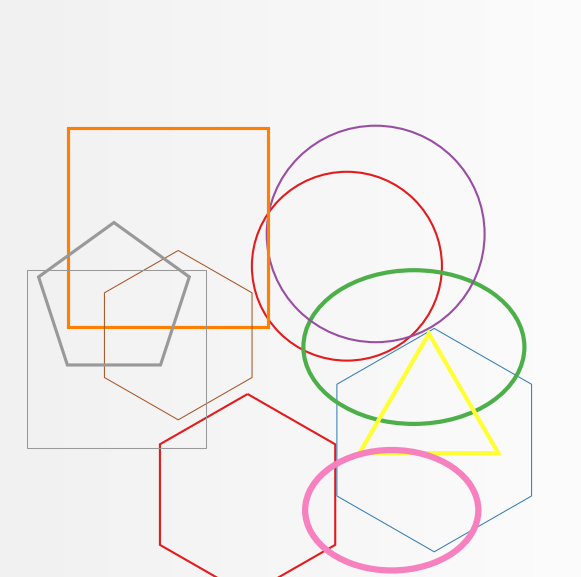[{"shape": "circle", "thickness": 1, "radius": 0.82, "center": [0.597, 0.538]}, {"shape": "hexagon", "thickness": 1, "radius": 0.87, "center": [0.426, 0.143]}, {"shape": "hexagon", "thickness": 0.5, "radius": 0.97, "center": [0.747, 0.237]}, {"shape": "oval", "thickness": 2, "radius": 0.95, "center": [0.712, 0.398]}, {"shape": "circle", "thickness": 1, "radius": 0.94, "center": [0.646, 0.594]}, {"shape": "square", "thickness": 1.5, "radius": 0.86, "center": [0.288, 0.605]}, {"shape": "triangle", "thickness": 2, "radius": 0.69, "center": [0.738, 0.284]}, {"shape": "hexagon", "thickness": 0.5, "radius": 0.73, "center": [0.307, 0.419]}, {"shape": "oval", "thickness": 3, "radius": 0.74, "center": [0.674, 0.116]}, {"shape": "square", "thickness": 0.5, "radius": 0.77, "center": [0.2, 0.377]}, {"shape": "pentagon", "thickness": 1.5, "radius": 0.68, "center": [0.196, 0.477]}]